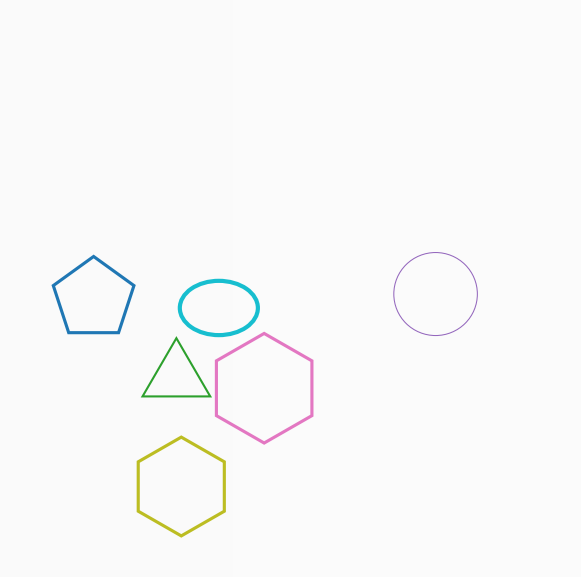[{"shape": "pentagon", "thickness": 1.5, "radius": 0.36, "center": [0.161, 0.482]}, {"shape": "triangle", "thickness": 1, "radius": 0.34, "center": [0.303, 0.346]}, {"shape": "circle", "thickness": 0.5, "radius": 0.36, "center": [0.749, 0.49]}, {"shape": "hexagon", "thickness": 1.5, "radius": 0.47, "center": [0.454, 0.327]}, {"shape": "hexagon", "thickness": 1.5, "radius": 0.43, "center": [0.312, 0.157]}, {"shape": "oval", "thickness": 2, "radius": 0.34, "center": [0.377, 0.466]}]